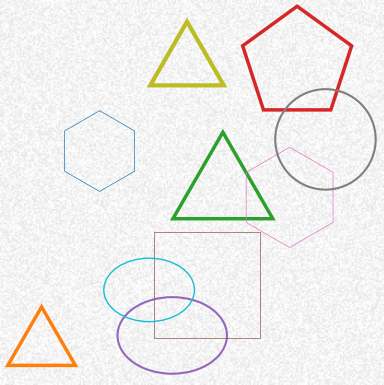[{"shape": "hexagon", "thickness": 0.5, "radius": 0.52, "center": [0.259, 0.608]}, {"shape": "triangle", "thickness": 2.5, "radius": 0.51, "center": [0.108, 0.102]}, {"shape": "triangle", "thickness": 2.5, "radius": 0.75, "center": [0.579, 0.507]}, {"shape": "pentagon", "thickness": 2.5, "radius": 0.74, "center": [0.772, 0.835]}, {"shape": "oval", "thickness": 1.5, "radius": 0.71, "center": [0.447, 0.129]}, {"shape": "square", "thickness": 0.5, "radius": 0.69, "center": [0.537, 0.259]}, {"shape": "hexagon", "thickness": 0.5, "radius": 0.65, "center": [0.752, 0.487]}, {"shape": "circle", "thickness": 1.5, "radius": 0.65, "center": [0.845, 0.638]}, {"shape": "triangle", "thickness": 3, "radius": 0.55, "center": [0.486, 0.833]}, {"shape": "oval", "thickness": 1, "radius": 0.59, "center": [0.387, 0.247]}]